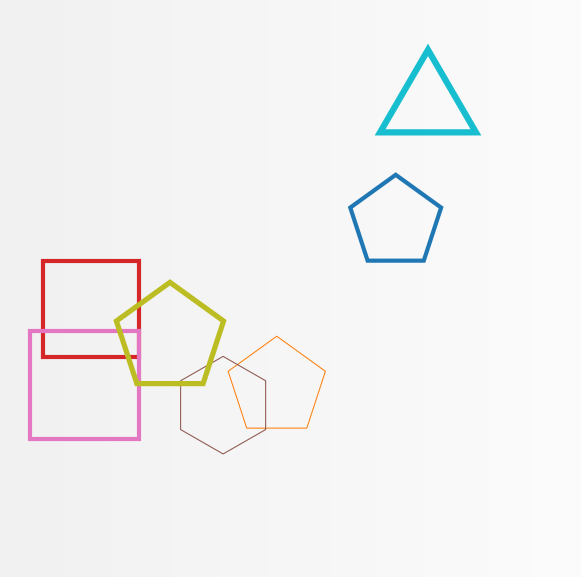[{"shape": "pentagon", "thickness": 2, "radius": 0.41, "center": [0.681, 0.614]}, {"shape": "pentagon", "thickness": 0.5, "radius": 0.44, "center": [0.476, 0.329]}, {"shape": "square", "thickness": 2, "radius": 0.42, "center": [0.156, 0.464]}, {"shape": "hexagon", "thickness": 0.5, "radius": 0.42, "center": [0.384, 0.298]}, {"shape": "square", "thickness": 2, "radius": 0.47, "center": [0.145, 0.333]}, {"shape": "pentagon", "thickness": 2.5, "radius": 0.48, "center": [0.292, 0.413]}, {"shape": "triangle", "thickness": 3, "radius": 0.48, "center": [0.736, 0.818]}]